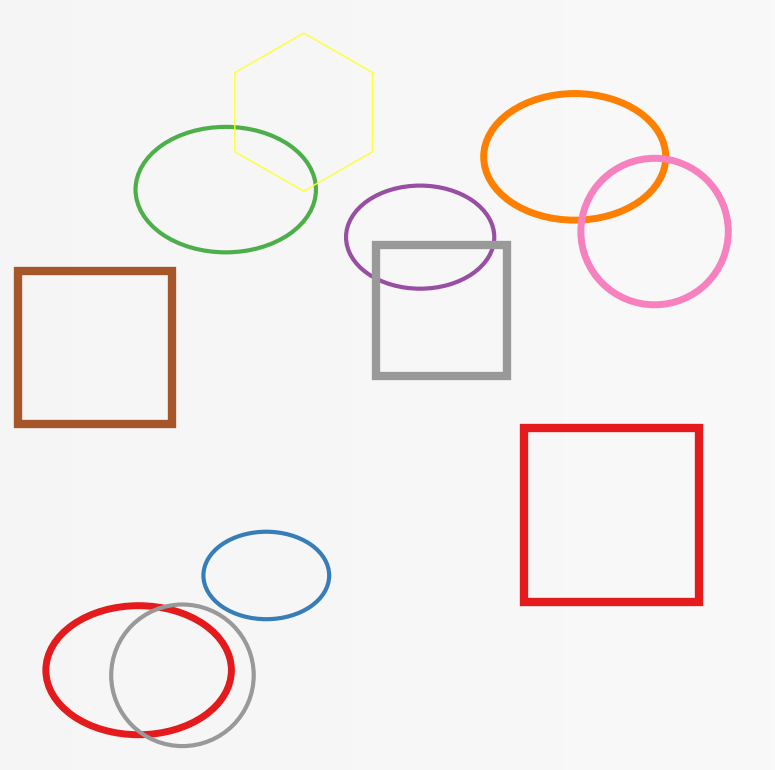[{"shape": "oval", "thickness": 2.5, "radius": 0.6, "center": [0.179, 0.13]}, {"shape": "square", "thickness": 3, "radius": 0.56, "center": [0.79, 0.331]}, {"shape": "oval", "thickness": 1.5, "radius": 0.41, "center": [0.344, 0.253]}, {"shape": "oval", "thickness": 1.5, "radius": 0.58, "center": [0.291, 0.754]}, {"shape": "oval", "thickness": 1.5, "radius": 0.48, "center": [0.542, 0.692]}, {"shape": "oval", "thickness": 2.5, "radius": 0.59, "center": [0.742, 0.796]}, {"shape": "hexagon", "thickness": 0.5, "radius": 0.51, "center": [0.392, 0.854]}, {"shape": "square", "thickness": 3, "radius": 0.5, "center": [0.123, 0.548]}, {"shape": "circle", "thickness": 2.5, "radius": 0.48, "center": [0.845, 0.699]}, {"shape": "square", "thickness": 3, "radius": 0.42, "center": [0.569, 0.597]}, {"shape": "circle", "thickness": 1.5, "radius": 0.46, "center": [0.235, 0.123]}]